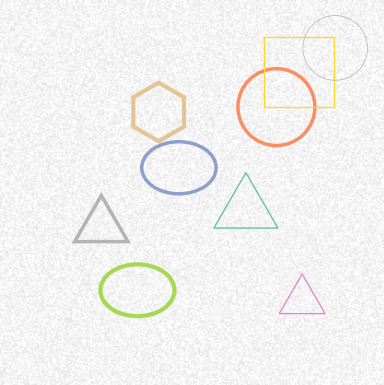[{"shape": "triangle", "thickness": 1, "radius": 0.48, "center": [0.639, 0.456]}, {"shape": "circle", "thickness": 2.5, "radius": 0.5, "center": [0.718, 0.722]}, {"shape": "oval", "thickness": 2.5, "radius": 0.48, "center": [0.465, 0.564]}, {"shape": "triangle", "thickness": 1, "radius": 0.34, "center": [0.785, 0.22]}, {"shape": "oval", "thickness": 3, "radius": 0.48, "center": [0.357, 0.246]}, {"shape": "square", "thickness": 1, "radius": 0.45, "center": [0.777, 0.813]}, {"shape": "hexagon", "thickness": 3, "radius": 0.38, "center": [0.412, 0.709]}, {"shape": "triangle", "thickness": 2.5, "radius": 0.4, "center": [0.263, 0.412]}, {"shape": "circle", "thickness": 0.5, "radius": 0.42, "center": [0.871, 0.876]}]